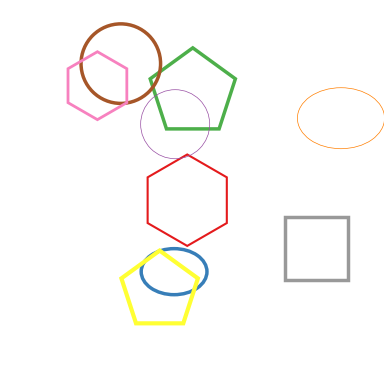[{"shape": "hexagon", "thickness": 1.5, "radius": 0.59, "center": [0.486, 0.48]}, {"shape": "oval", "thickness": 2.5, "radius": 0.43, "center": [0.452, 0.294]}, {"shape": "pentagon", "thickness": 2.5, "radius": 0.58, "center": [0.501, 0.759]}, {"shape": "circle", "thickness": 0.5, "radius": 0.45, "center": [0.455, 0.677]}, {"shape": "oval", "thickness": 0.5, "radius": 0.57, "center": [0.886, 0.693]}, {"shape": "pentagon", "thickness": 3, "radius": 0.52, "center": [0.415, 0.245]}, {"shape": "circle", "thickness": 2.5, "radius": 0.52, "center": [0.314, 0.835]}, {"shape": "hexagon", "thickness": 2, "radius": 0.44, "center": [0.253, 0.777]}, {"shape": "square", "thickness": 2.5, "radius": 0.41, "center": [0.823, 0.354]}]